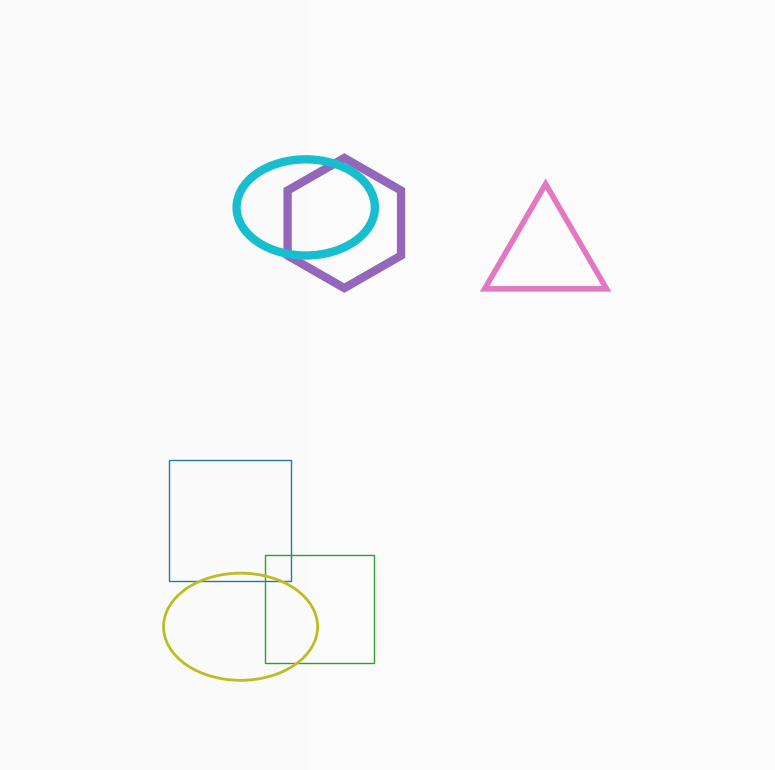[{"shape": "square", "thickness": 0.5, "radius": 0.39, "center": [0.297, 0.324]}, {"shape": "square", "thickness": 0.5, "radius": 0.35, "center": [0.413, 0.209]}, {"shape": "hexagon", "thickness": 3, "radius": 0.42, "center": [0.444, 0.71]}, {"shape": "triangle", "thickness": 2, "radius": 0.45, "center": [0.704, 0.67]}, {"shape": "oval", "thickness": 1, "radius": 0.5, "center": [0.31, 0.186]}, {"shape": "oval", "thickness": 3, "radius": 0.45, "center": [0.394, 0.731]}]